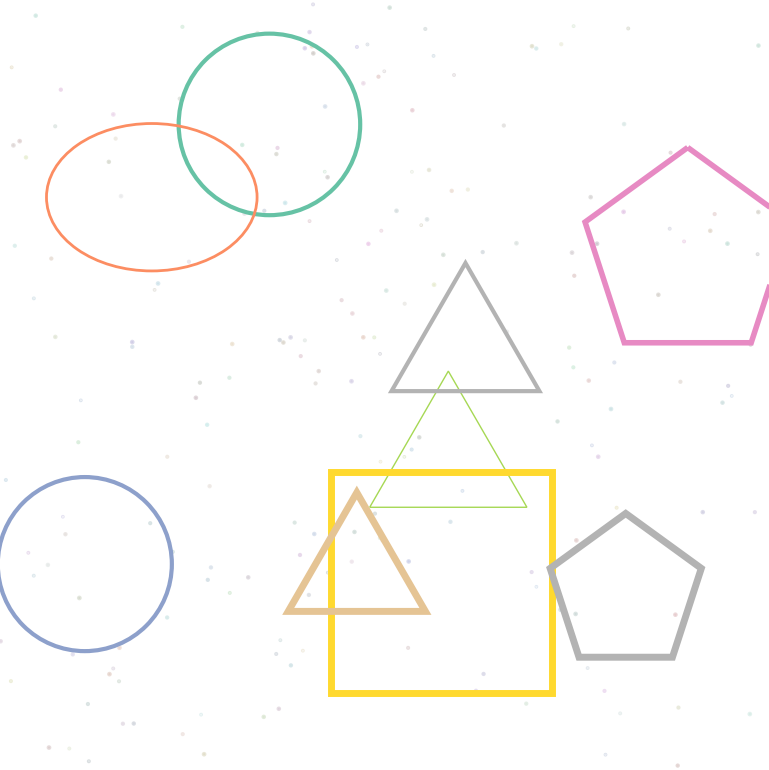[{"shape": "circle", "thickness": 1.5, "radius": 0.59, "center": [0.35, 0.838]}, {"shape": "oval", "thickness": 1, "radius": 0.68, "center": [0.197, 0.744]}, {"shape": "circle", "thickness": 1.5, "radius": 0.57, "center": [0.11, 0.267]}, {"shape": "pentagon", "thickness": 2, "radius": 0.7, "center": [0.893, 0.668]}, {"shape": "triangle", "thickness": 0.5, "radius": 0.59, "center": [0.582, 0.4]}, {"shape": "square", "thickness": 2.5, "radius": 0.72, "center": [0.573, 0.243]}, {"shape": "triangle", "thickness": 2.5, "radius": 0.51, "center": [0.463, 0.257]}, {"shape": "triangle", "thickness": 1.5, "radius": 0.55, "center": [0.605, 0.547]}, {"shape": "pentagon", "thickness": 2.5, "radius": 0.52, "center": [0.813, 0.23]}]